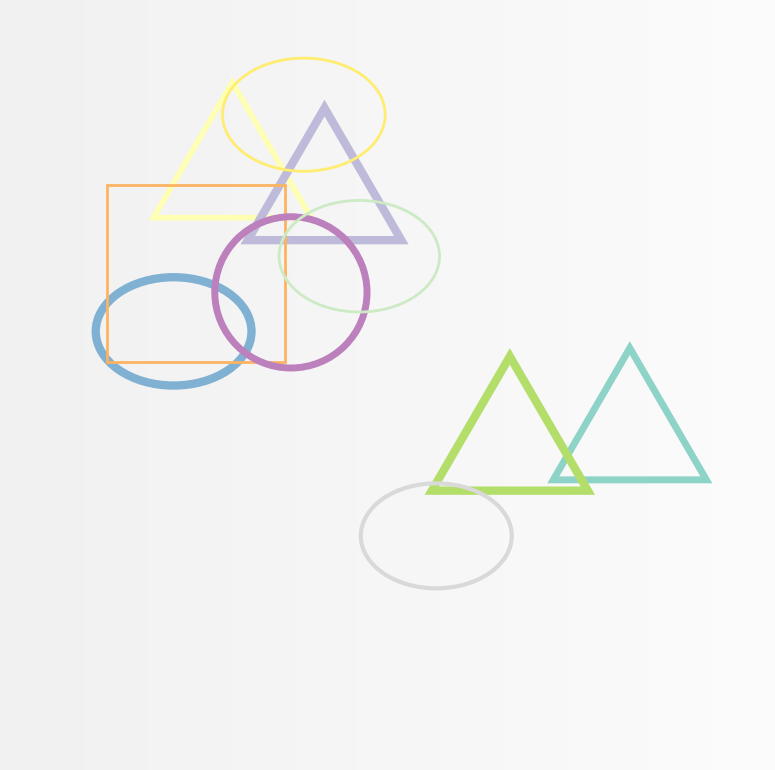[{"shape": "triangle", "thickness": 2.5, "radius": 0.57, "center": [0.813, 0.434]}, {"shape": "triangle", "thickness": 2, "radius": 0.59, "center": [0.3, 0.776]}, {"shape": "triangle", "thickness": 3, "radius": 0.57, "center": [0.419, 0.745]}, {"shape": "oval", "thickness": 3, "radius": 0.5, "center": [0.224, 0.57]}, {"shape": "square", "thickness": 1, "radius": 0.57, "center": [0.253, 0.644]}, {"shape": "triangle", "thickness": 3, "radius": 0.58, "center": [0.658, 0.421]}, {"shape": "oval", "thickness": 1.5, "radius": 0.49, "center": [0.563, 0.304]}, {"shape": "circle", "thickness": 2.5, "radius": 0.49, "center": [0.375, 0.62]}, {"shape": "oval", "thickness": 1, "radius": 0.52, "center": [0.464, 0.667]}, {"shape": "oval", "thickness": 1, "radius": 0.52, "center": [0.392, 0.851]}]